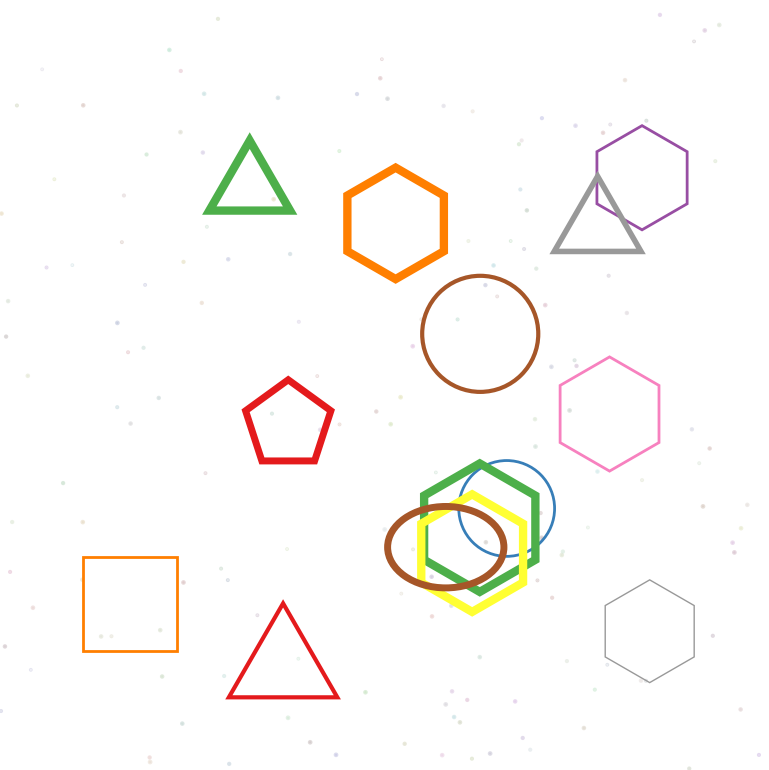[{"shape": "pentagon", "thickness": 2.5, "radius": 0.29, "center": [0.374, 0.449]}, {"shape": "triangle", "thickness": 1.5, "radius": 0.41, "center": [0.368, 0.135]}, {"shape": "circle", "thickness": 1, "radius": 0.31, "center": [0.658, 0.34]}, {"shape": "hexagon", "thickness": 3, "radius": 0.42, "center": [0.623, 0.315]}, {"shape": "triangle", "thickness": 3, "radius": 0.3, "center": [0.324, 0.757]}, {"shape": "hexagon", "thickness": 1, "radius": 0.34, "center": [0.834, 0.769]}, {"shape": "square", "thickness": 1, "radius": 0.31, "center": [0.168, 0.215]}, {"shape": "hexagon", "thickness": 3, "radius": 0.36, "center": [0.514, 0.71]}, {"shape": "hexagon", "thickness": 3, "radius": 0.38, "center": [0.613, 0.282]}, {"shape": "circle", "thickness": 1.5, "radius": 0.38, "center": [0.624, 0.566]}, {"shape": "oval", "thickness": 2.5, "radius": 0.38, "center": [0.579, 0.289]}, {"shape": "hexagon", "thickness": 1, "radius": 0.37, "center": [0.792, 0.462]}, {"shape": "hexagon", "thickness": 0.5, "radius": 0.33, "center": [0.844, 0.18]}, {"shape": "triangle", "thickness": 2, "radius": 0.33, "center": [0.776, 0.706]}]